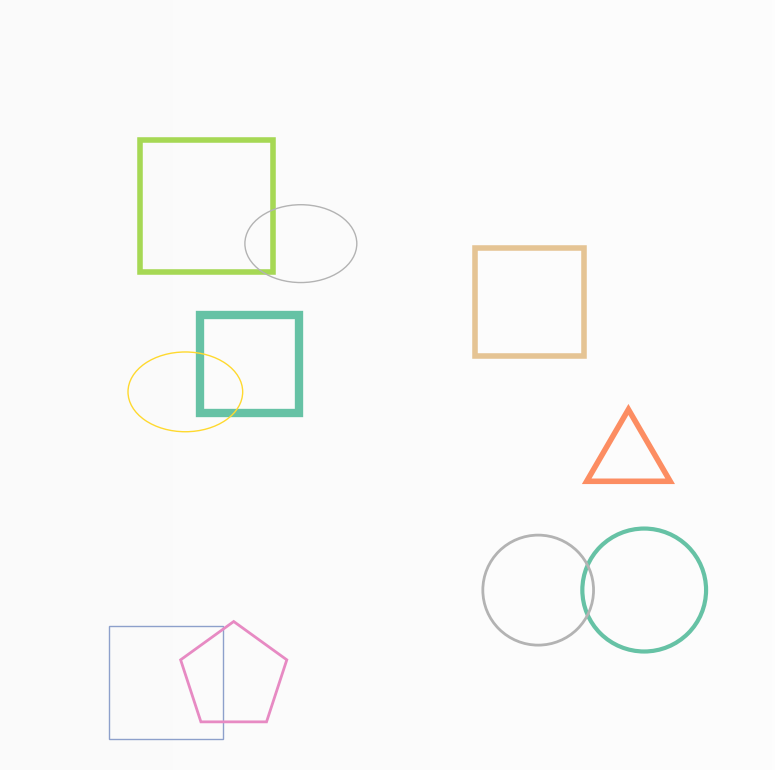[{"shape": "circle", "thickness": 1.5, "radius": 0.4, "center": [0.831, 0.234]}, {"shape": "square", "thickness": 3, "radius": 0.32, "center": [0.322, 0.527]}, {"shape": "triangle", "thickness": 2, "radius": 0.31, "center": [0.811, 0.406]}, {"shape": "square", "thickness": 0.5, "radius": 0.37, "center": [0.214, 0.114]}, {"shape": "pentagon", "thickness": 1, "radius": 0.36, "center": [0.302, 0.121]}, {"shape": "square", "thickness": 2, "radius": 0.43, "center": [0.267, 0.732]}, {"shape": "oval", "thickness": 0.5, "radius": 0.37, "center": [0.239, 0.491]}, {"shape": "square", "thickness": 2, "radius": 0.35, "center": [0.683, 0.608]}, {"shape": "circle", "thickness": 1, "radius": 0.36, "center": [0.694, 0.234]}, {"shape": "oval", "thickness": 0.5, "radius": 0.36, "center": [0.388, 0.684]}]